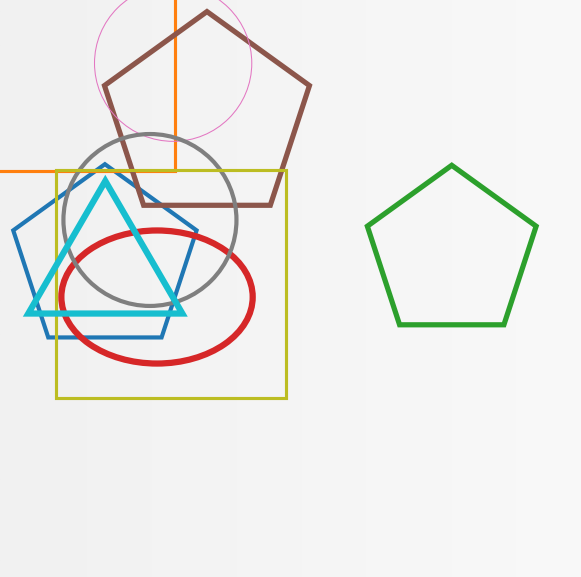[{"shape": "pentagon", "thickness": 2, "radius": 0.83, "center": [0.181, 0.549]}, {"shape": "square", "thickness": 1.5, "radius": 0.94, "center": [0.113, 0.891]}, {"shape": "pentagon", "thickness": 2.5, "radius": 0.76, "center": [0.777, 0.56]}, {"shape": "oval", "thickness": 3, "radius": 0.82, "center": [0.27, 0.485]}, {"shape": "pentagon", "thickness": 2.5, "radius": 0.93, "center": [0.356, 0.794]}, {"shape": "circle", "thickness": 0.5, "radius": 0.68, "center": [0.298, 0.89]}, {"shape": "circle", "thickness": 2, "radius": 0.74, "center": [0.258, 0.618]}, {"shape": "square", "thickness": 1.5, "radius": 0.99, "center": [0.294, 0.508]}, {"shape": "triangle", "thickness": 3, "radius": 0.77, "center": [0.181, 0.533]}]